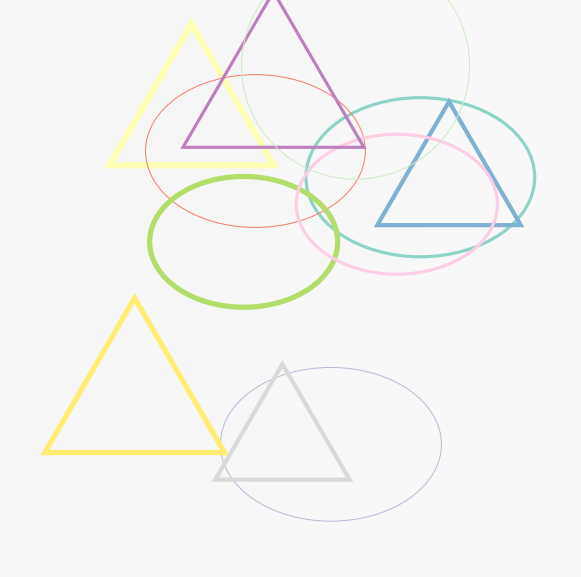[{"shape": "oval", "thickness": 1.5, "radius": 0.98, "center": [0.723, 0.692]}, {"shape": "triangle", "thickness": 3, "radius": 0.82, "center": [0.33, 0.795]}, {"shape": "oval", "thickness": 0.5, "radius": 0.95, "center": [0.569, 0.23]}, {"shape": "oval", "thickness": 0.5, "radius": 0.95, "center": [0.439, 0.738]}, {"shape": "triangle", "thickness": 2, "radius": 0.71, "center": [0.773, 0.681]}, {"shape": "oval", "thickness": 2.5, "radius": 0.81, "center": [0.419, 0.58]}, {"shape": "oval", "thickness": 1.5, "radius": 0.87, "center": [0.683, 0.645]}, {"shape": "triangle", "thickness": 2, "radius": 0.67, "center": [0.486, 0.235]}, {"shape": "triangle", "thickness": 1.5, "radius": 0.9, "center": [0.47, 0.834]}, {"shape": "circle", "thickness": 0.5, "radius": 0.98, "center": [0.612, 0.885]}, {"shape": "triangle", "thickness": 2.5, "radius": 0.89, "center": [0.232, 0.305]}]